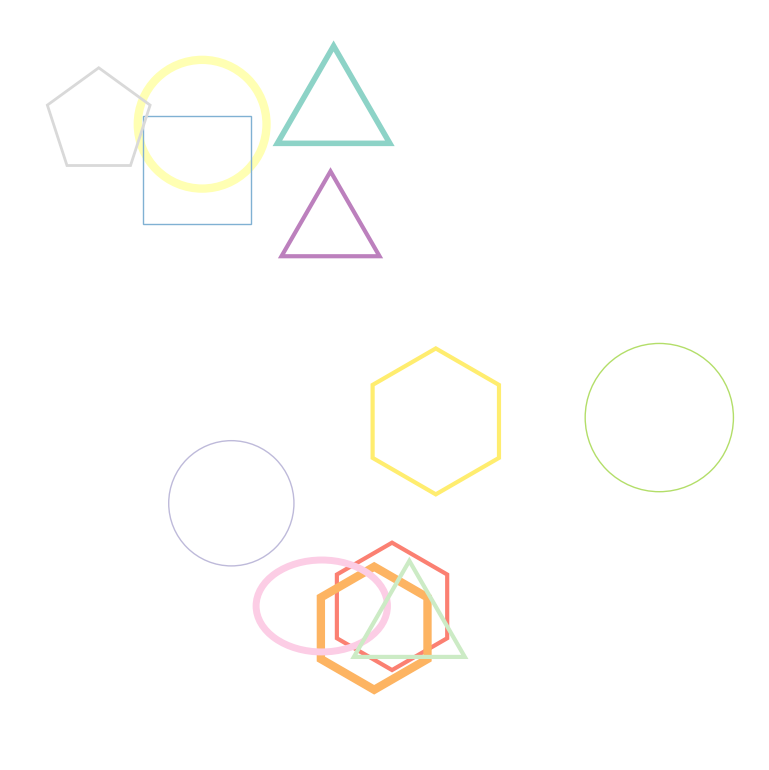[{"shape": "triangle", "thickness": 2, "radius": 0.42, "center": [0.433, 0.856]}, {"shape": "circle", "thickness": 3, "radius": 0.42, "center": [0.263, 0.839]}, {"shape": "circle", "thickness": 0.5, "radius": 0.41, "center": [0.3, 0.346]}, {"shape": "hexagon", "thickness": 1.5, "radius": 0.41, "center": [0.509, 0.213]}, {"shape": "square", "thickness": 0.5, "radius": 0.35, "center": [0.256, 0.78]}, {"shape": "hexagon", "thickness": 3, "radius": 0.4, "center": [0.486, 0.184]}, {"shape": "circle", "thickness": 0.5, "radius": 0.48, "center": [0.856, 0.458]}, {"shape": "oval", "thickness": 2.5, "radius": 0.43, "center": [0.418, 0.213]}, {"shape": "pentagon", "thickness": 1, "radius": 0.35, "center": [0.128, 0.842]}, {"shape": "triangle", "thickness": 1.5, "radius": 0.37, "center": [0.429, 0.704]}, {"shape": "triangle", "thickness": 1.5, "radius": 0.42, "center": [0.532, 0.188]}, {"shape": "hexagon", "thickness": 1.5, "radius": 0.47, "center": [0.566, 0.453]}]